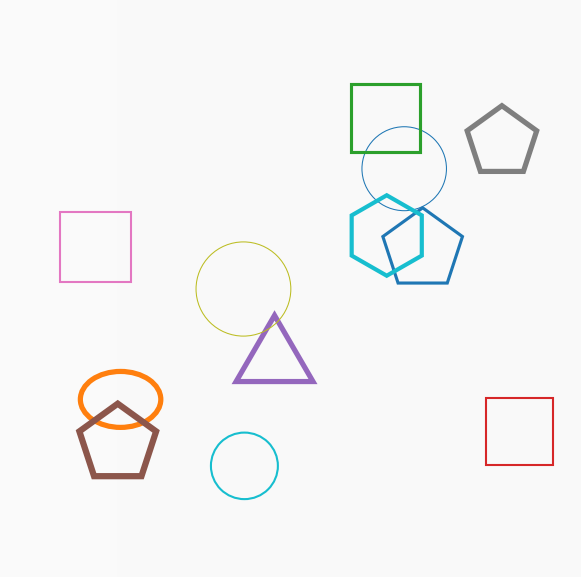[{"shape": "circle", "thickness": 0.5, "radius": 0.36, "center": [0.695, 0.707]}, {"shape": "pentagon", "thickness": 1.5, "radius": 0.36, "center": [0.727, 0.567]}, {"shape": "oval", "thickness": 2.5, "radius": 0.35, "center": [0.207, 0.308]}, {"shape": "square", "thickness": 1.5, "radius": 0.29, "center": [0.663, 0.795]}, {"shape": "square", "thickness": 1, "radius": 0.29, "center": [0.893, 0.252]}, {"shape": "triangle", "thickness": 2.5, "radius": 0.38, "center": [0.472, 0.377]}, {"shape": "pentagon", "thickness": 3, "radius": 0.35, "center": [0.203, 0.231]}, {"shape": "square", "thickness": 1, "radius": 0.3, "center": [0.164, 0.572]}, {"shape": "pentagon", "thickness": 2.5, "radius": 0.31, "center": [0.864, 0.753]}, {"shape": "circle", "thickness": 0.5, "radius": 0.41, "center": [0.419, 0.499]}, {"shape": "circle", "thickness": 1, "radius": 0.29, "center": [0.42, 0.192]}, {"shape": "hexagon", "thickness": 2, "radius": 0.35, "center": [0.665, 0.591]}]